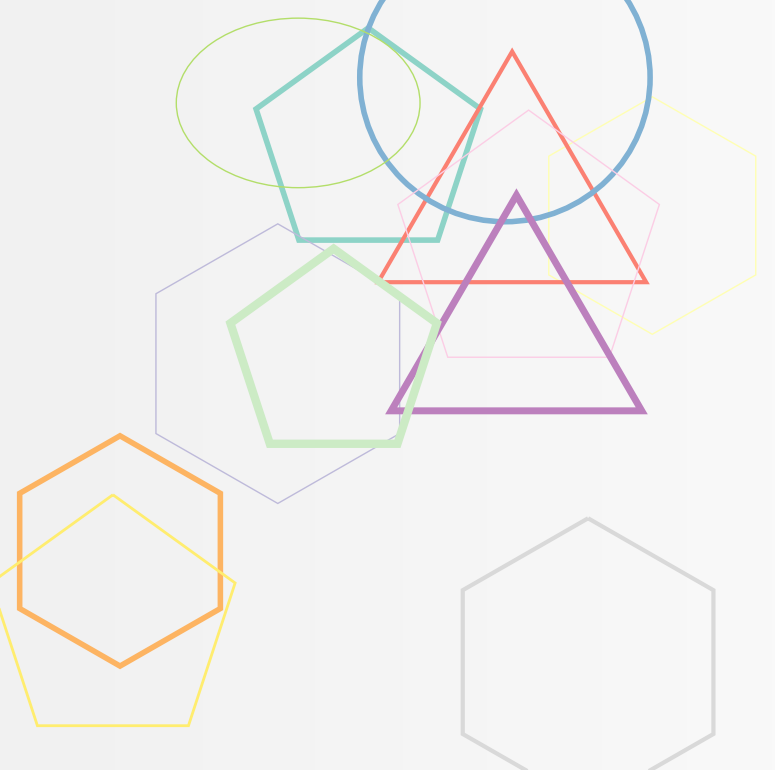[{"shape": "pentagon", "thickness": 2, "radius": 0.76, "center": [0.475, 0.811]}, {"shape": "hexagon", "thickness": 0.5, "radius": 0.77, "center": [0.842, 0.72]}, {"shape": "hexagon", "thickness": 0.5, "radius": 0.91, "center": [0.358, 0.528]}, {"shape": "triangle", "thickness": 1.5, "radius": 1.0, "center": [0.661, 0.733]}, {"shape": "circle", "thickness": 2, "radius": 0.94, "center": [0.652, 0.899]}, {"shape": "hexagon", "thickness": 2, "radius": 0.75, "center": [0.155, 0.284]}, {"shape": "oval", "thickness": 0.5, "radius": 0.79, "center": [0.385, 0.866]}, {"shape": "pentagon", "thickness": 0.5, "radius": 0.89, "center": [0.682, 0.68]}, {"shape": "hexagon", "thickness": 1.5, "radius": 0.93, "center": [0.759, 0.14]}, {"shape": "triangle", "thickness": 2.5, "radius": 0.93, "center": [0.666, 0.56]}, {"shape": "pentagon", "thickness": 3, "radius": 0.7, "center": [0.431, 0.537]}, {"shape": "pentagon", "thickness": 1, "radius": 0.83, "center": [0.146, 0.192]}]